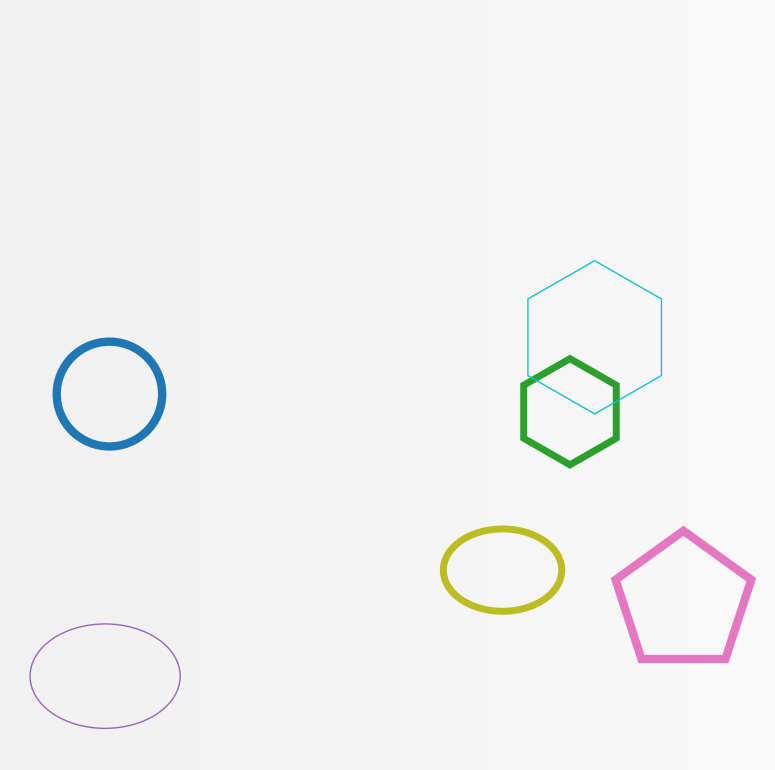[{"shape": "circle", "thickness": 3, "radius": 0.34, "center": [0.141, 0.488]}, {"shape": "hexagon", "thickness": 2.5, "radius": 0.34, "center": [0.735, 0.465]}, {"shape": "oval", "thickness": 0.5, "radius": 0.48, "center": [0.136, 0.122]}, {"shape": "pentagon", "thickness": 3, "radius": 0.46, "center": [0.882, 0.219]}, {"shape": "oval", "thickness": 2.5, "radius": 0.38, "center": [0.648, 0.26]}, {"shape": "hexagon", "thickness": 0.5, "radius": 0.5, "center": [0.767, 0.562]}]